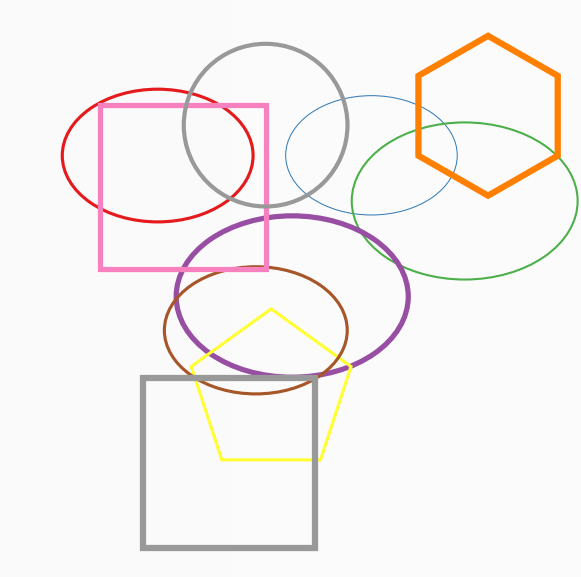[{"shape": "oval", "thickness": 1.5, "radius": 0.82, "center": [0.271, 0.73]}, {"shape": "oval", "thickness": 0.5, "radius": 0.74, "center": [0.639, 0.73]}, {"shape": "oval", "thickness": 1, "radius": 0.97, "center": [0.799, 0.651]}, {"shape": "oval", "thickness": 2.5, "radius": 1.0, "center": [0.503, 0.486]}, {"shape": "hexagon", "thickness": 3, "radius": 0.69, "center": [0.84, 0.799]}, {"shape": "pentagon", "thickness": 1.5, "radius": 0.72, "center": [0.466, 0.32]}, {"shape": "oval", "thickness": 1.5, "radius": 0.79, "center": [0.44, 0.427]}, {"shape": "square", "thickness": 2.5, "radius": 0.71, "center": [0.315, 0.675]}, {"shape": "circle", "thickness": 2, "radius": 0.7, "center": [0.457, 0.782]}, {"shape": "square", "thickness": 3, "radius": 0.74, "center": [0.394, 0.198]}]